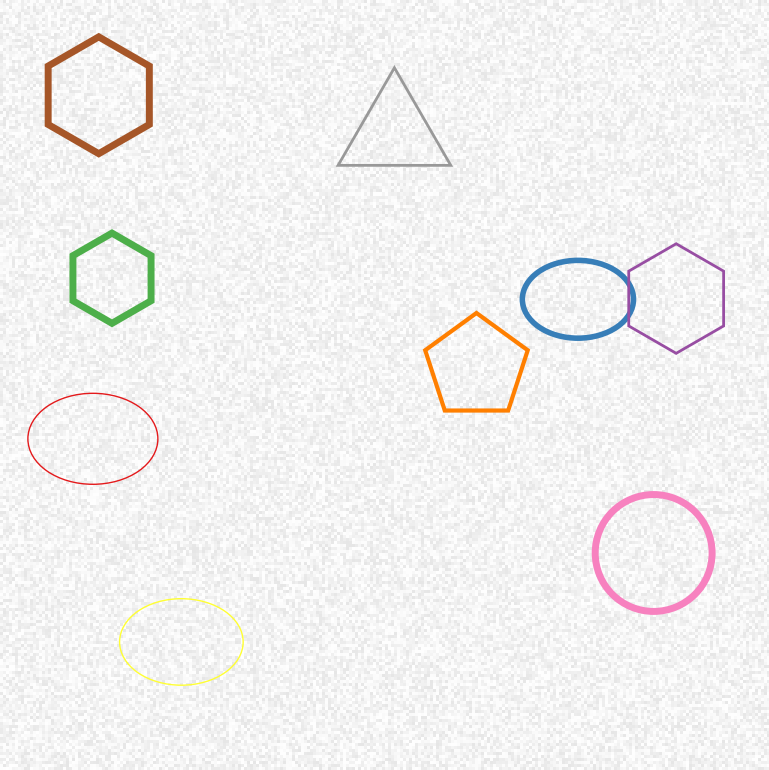[{"shape": "oval", "thickness": 0.5, "radius": 0.42, "center": [0.121, 0.43]}, {"shape": "oval", "thickness": 2, "radius": 0.36, "center": [0.751, 0.611]}, {"shape": "hexagon", "thickness": 2.5, "radius": 0.29, "center": [0.145, 0.639]}, {"shape": "hexagon", "thickness": 1, "radius": 0.36, "center": [0.878, 0.612]}, {"shape": "pentagon", "thickness": 1.5, "radius": 0.35, "center": [0.619, 0.523]}, {"shape": "oval", "thickness": 0.5, "radius": 0.4, "center": [0.236, 0.166]}, {"shape": "hexagon", "thickness": 2.5, "radius": 0.38, "center": [0.128, 0.876]}, {"shape": "circle", "thickness": 2.5, "radius": 0.38, "center": [0.849, 0.282]}, {"shape": "triangle", "thickness": 1, "radius": 0.42, "center": [0.512, 0.828]}]